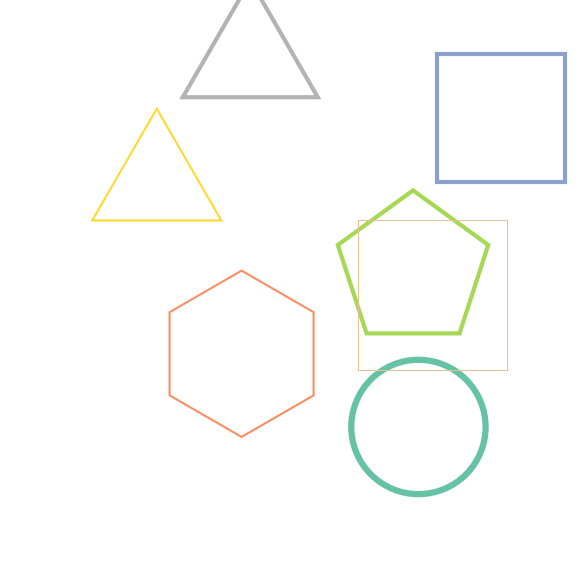[{"shape": "circle", "thickness": 3, "radius": 0.58, "center": [0.725, 0.26]}, {"shape": "hexagon", "thickness": 1, "radius": 0.72, "center": [0.418, 0.387]}, {"shape": "square", "thickness": 2, "radius": 0.55, "center": [0.867, 0.795]}, {"shape": "pentagon", "thickness": 2, "radius": 0.68, "center": [0.715, 0.533]}, {"shape": "triangle", "thickness": 1, "radius": 0.65, "center": [0.271, 0.682]}, {"shape": "square", "thickness": 0.5, "radius": 0.65, "center": [0.749, 0.488]}, {"shape": "triangle", "thickness": 2, "radius": 0.67, "center": [0.433, 0.898]}]